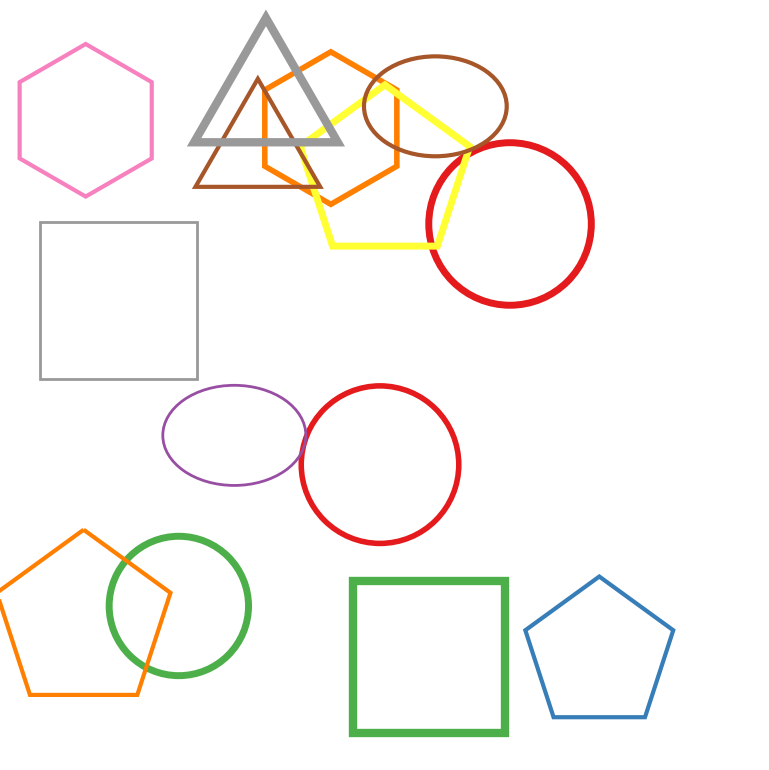[{"shape": "circle", "thickness": 2, "radius": 0.51, "center": [0.494, 0.397]}, {"shape": "circle", "thickness": 2.5, "radius": 0.53, "center": [0.662, 0.709]}, {"shape": "pentagon", "thickness": 1.5, "radius": 0.51, "center": [0.778, 0.15]}, {"shape": "square", "thickness": 3, "radius": 0.49, "center": [0.557, 0.147]}, {"shape": "circle", "thickness": 2.5, "radius": 0.45, "center": [0.232, 0.213]}, {"shape": "oval", "thickness": 1, "radius": 0.46, "center": [0.304, 0.435]}, {"shape": "pentagon", "thickness": 1.5, "radius": 0.59, "center": [0.109, 0.193]}, {"shape": "hexagon", "thickness": 2, "radius": 0.5, "center": [0.43, 0.834]}, {"shape": "pentagon", "thickness": 2.5, "radius": 0.58, "center": [0.5, 0.774]}, {"shape": "triangle", "thickness": 1.5, "radius": 0.47, "center": [0.335, 0.804]}, {"shape": "oval", "thickness": 1.5, "radius": 0.46, "center": [0.565, 0.862]}, {"shape": "hexagon", "thickness": 1.5, "radius": 0.5, "center": [0.111, 0.844]}, {"shape": "triangle", "thickness": 3, "radius": 0.54, "center": [0.345, 0.869]}, {"shape": "square", "thickness": 1, "radius": 0.51, "center": [0.154, 0.61]}]